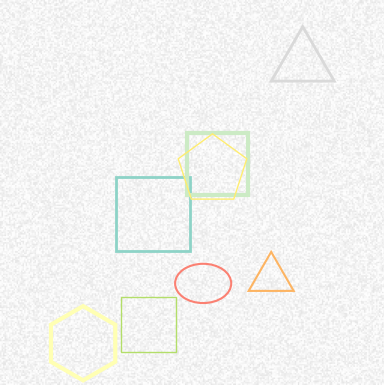[{"shape": "square", "thickness": 2, "radius": 0.48, "center": [0.397, 0.443]}, {"shape": "hexagon", "thickness": 3, "radius": 0.48, "center": [0.216, 0.108]}, {"shape": "oval", "thickness": 1.5, "radius": 0.36, "center": [0.528, 0.264]}, {"shape": "triangle", "thickness": 1.5, "radius": 0.34, "center": [0.704, 0.278]}, {"shape": "square", "thickness": 1, "radius": 0.35, "center": [0.386, 0.157]}, {"shape": "triangle", "thickness": 2, "radius": 0.47, "center": [0.786, 0.836]}, {"shape": "square", "thickness": 3, "radius": 0.4, "center": [0.564, 0.574]}, {"shape": "pentagon", "thickness": 1, "radius": 0.47, "center": [0.552, 0.559]}]